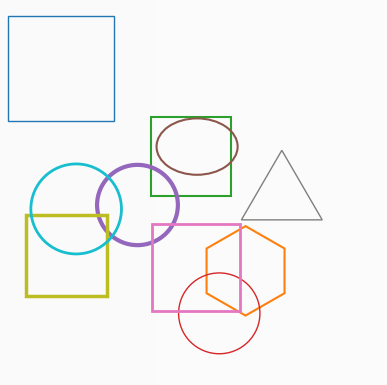[{"shape": "square", "thickness": 1, "radius": 0.68, "center": [0.157, 0.822]}, {"shape": "hexagon", "thickness": 1.5, "radius": 0.58, "center": [0.634, 0.296]}, {"shape": "square", "thickness": 1.5, "radius": 0.51, "center": [0.493, 0.594]}, {"shape": "circle", "thickness": 1, "radius": 0.52, "center": [0.566, 0.186]}, {"shape": "circle", "thickness": 3, "radius": 0.52, "center": [0.355, 0.468]}, {"shape": "oval", "thickness": 1.5, "radius": 0.52, "center": [0.509, 0.619]}, {"shape": "square", "thickness": 2, "radius": 0.57, "center": [0.506, 0.305]}, {"shape": "triangle", "thickness": 1, "radius": 0.6, "center": [0.727, 0.489]}, {"shape": "square", "thickness": 2.5, "radius": 0.52, "center": [0.171, 0.337]}, {"shape": "circle", "thickness": 2, "radius": 0.58, "center": [0.197, 0.457]}]